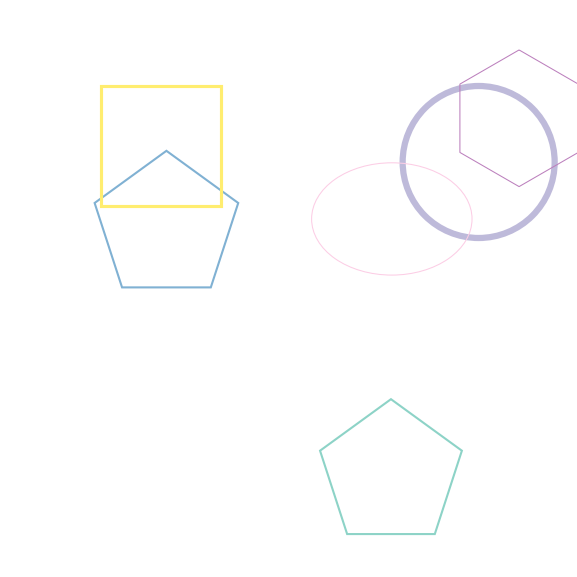[{"shape": "pentagon", "thickness": 1, "radius": 0.65, "center": [0.677, 0.179]}, {"shape": "circle", "thickness": 3, "radius": 0.66, "center": [0.829, 0.719]}, {"shape": "pentagon", "thickness": 1, "radius": 0.65, "center": [0.288, 0.607]}, {"shape": "oval", "thickness": 0.5, "radius": 0.69, "center": [0.678, 0.62]}, {"shape": "hexagon", "thickness": 0.5, "radius": 0.59, "center": [0.899, 0.794]}, {"shape": "square", "thickness": 1.5, "radius": 0.52, "center": [0.279, 0.746]}]